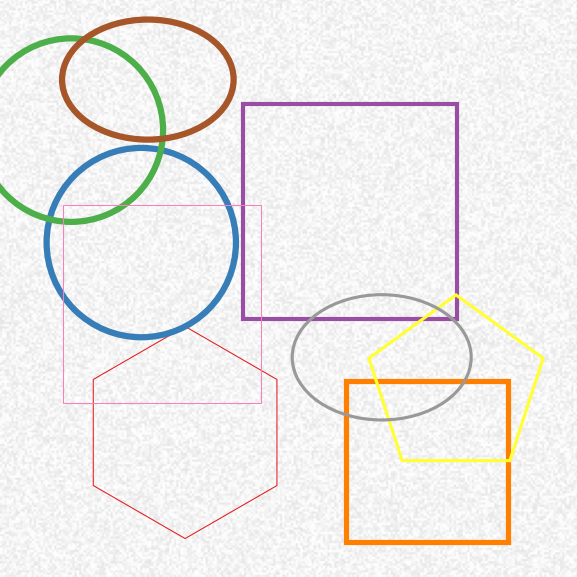[{"shape": "hexagon", "thickness": 0.5, "radius": 0.92, "center": [0.321, 0.25]}, {"shape": "circle", "thickness": 3, "radius": 0.82, "center": [0.245, 0.579]}, {"shape": "circle", "thickness": 3, "radius": 0.79, "center": [0.123, 0.774]}, {"shape": "square", "thickness": 2, "radius": 0.93, "center": [0.606, 0.633]}, {"shape": "square", "thickness": 2.5, "radius": 0.7, "center": [0.74, 0.2]}, {"shape": "pentagon", "thickness": 1.5, "radius": 0.79, "center": [0.79, 0.33]}, {"shape": "oval", "thickness": 3, "radius": 0.74, "center": [0.256, 0.861]}, {"shape": "square", "thickness": 0.5, "radius": 0.86, "center": [0.28, 0.472]}, {"shape": "oval", "thickness": 1.5, "radius": 0.77, "center": [0.661, 0.38]}]